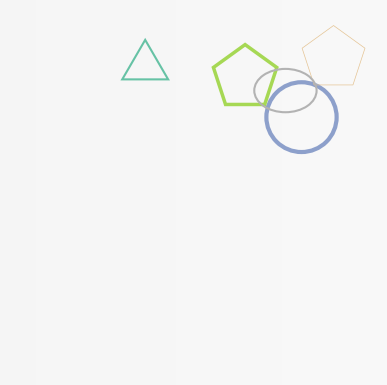[{"shape": "triangle", "thickness": 1.5, "radius": 0.34, "center": [0.375, 0.828]}, {"shape": "circle", "thickness": 3, "radius": 0.45, "center": [0.778, 0.696]}, {"shape": "pentagon", "thickness": 2.5, "radius": 0.43, "center": [0.633, 0.798]}, {"shape": "pentagon", "thickness": 0.5, "radius": 0.43, "center": [0.861, 0.848]}, {"shape": "oval", "thickness": 1.5, "radius": 0.4, "center": [0.737, 0.765]}]